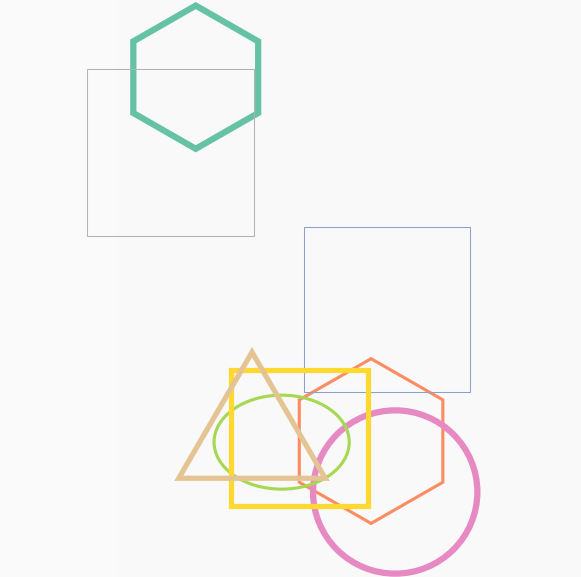[{"shape": "hexagon", "thickness": 3, "radius": 0.62, "center": [0.337, 0.865]}, {"shape": "hexagon", "thickness": 1.5, "radius": 0.71, "center": [0.638, 0.235]}, {"shape": "square", "thickness": 0.5, "radius": 0.71, "center": [0.667, 0.463]}, {"shape": "circle", "thickness": 3, "radius": 0.71, "center": [0.68, 0.147]}, {"shape": "oval", "thickness": 1.5, "radius": 0.58, "center": [0.485, 0.234]}, {"shape": "square", "thickness": 2.5, "radius": 0.59, "center": [0.515, 0.24]}, {"shape": "triangle", "thickness": 2.5, "radius": 0.73, "center": [0.434, 0.244]}, {"shape": "square", "thickness": 0.5, "radius": 0.72, "center": [0.293, 0.735]}]